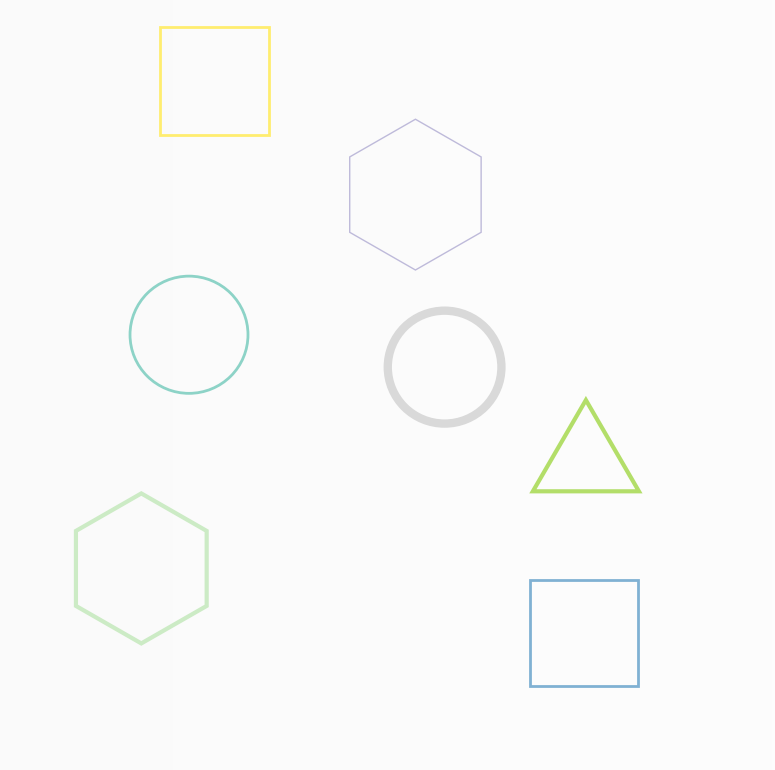[{"shape": "circle", "thickness": 1, "radius": 0.38, "center": [0.244, 0.565]}, {"shape": "hexagon", "thickness": 0.5, "radius": 0.49, "center": [0.536, 0.747]}, {"shape": "square", "thickness": 1, "radius": 0.35, "center": [0.754, 0.178]}, {"shape": "triangle", "thickness": 1.5, "radius": 0.39, "center": [0.756, 0.401]}, {"shape": "circle", "thickness": 3, "radius": 0.37, "center": [0.574, 0.523]}, {"shape": "hexagon", "thickness": 1.5, "radius": 0.49, "center": [0.182, 0.262]}, {"shape": "square", "thickness": 1, "radius": 0.35, "center": [0.277, 0.895]}]